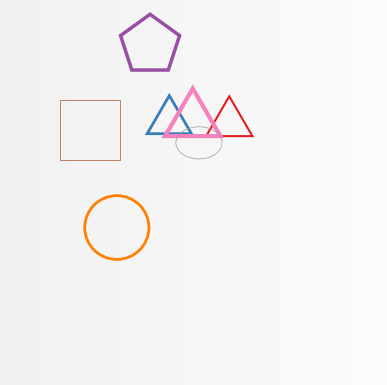[{"shape": "triangle", "thickness": 1.5, "radius": 0.34, "center": [0.592, 0.681]}, {"shape": "triangle", "thickness": 2, "radius": 0.33, "center": [0.437, 0.686]}, {"shape": "pentagon", "thickness": 2.5, "radius": 0.4, "center": [0.387, 0.883]}, {"shape": "circle", "thickness": 2, "radius": 0.41, "center": [0.302, 0.409]}, {"shape": "square", "thickness": 0.5, "radius": 0.39, "center": [0.232, 0.662]}, {"shape": "triangle", "thickness": 3, "radius": 0.41, "center": [0.497, 0.688]}, {"shape": "oval", "thickness": 0.5, "radius": 0.3, "center": [0.513, 0.629]}]